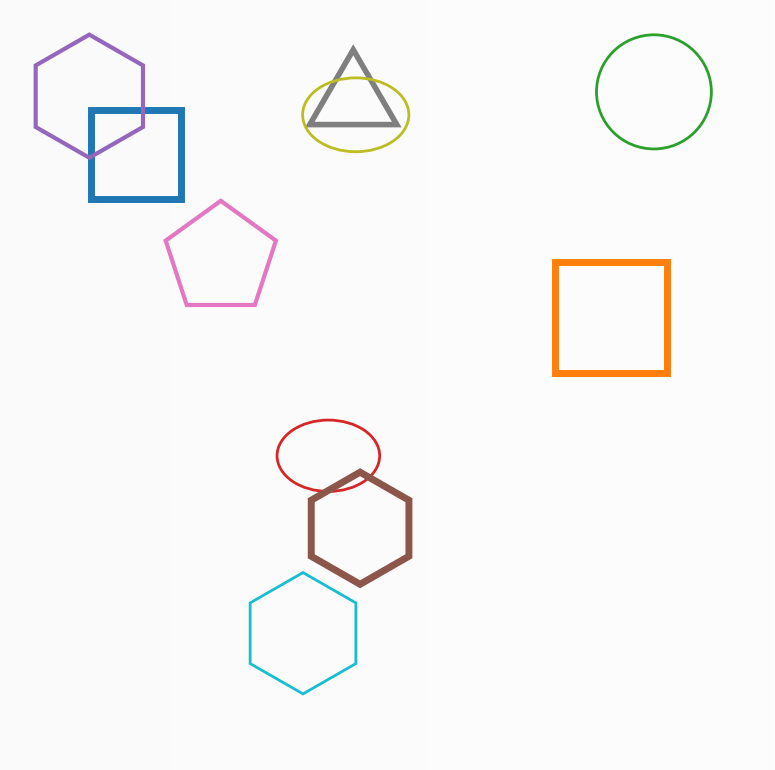[{"shape": "square", "thickness": 2.5, "radius": 0.29, "center": [0.175, 0.799]}, {"shape": "square", "thickness": 2.5, "radius": 0.36, "center": [0.789, 0.588]}, {"shape": "circle", "thickness": 1, "radius": 0.37, "center": [0.844, 0.881]}, {"shape": "oval", "thickness": 1, "radius": 0.33, "center": [0.424, 0.408]}, {"shape": "hexagon", "thickness": 1.5, "radius": 0.4, "center": [0.115, 0.875]}, {"shape": "hexagon", "thickness": 2.5, "radius": 0.36, "center": [0.465, 0.314]}, {"shape": "pentagon", "thickness": 1.5, "radius": 0.37, "center": [0.285, 0.664]}, {"shape": "triangle", "thickness": 2, "radius": 0.32, "center": [0.456, 0.871]}, {"shape": "oval", "thickness": 1, "radius": 0.34, "center": [0.459, 0.851]}, {"shape": "hexagon", "thickness": 1, "radius": 0.39, "center": [0.391, 0.178]}]